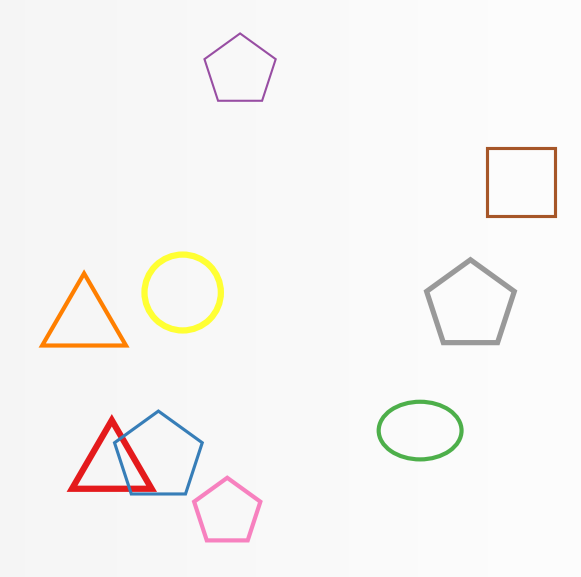[{"shape": "triangle", "thickness": 3, "radius": 0.4, "center": [0.192, 0.192]}, {"shape": "pentagon", "thickness": 1.5, "radius": 0.4, "center": [0.273, 0.208]}, {"shape": "oval", "thickness": 2, "radius": 0.36, "center": [0.723, 0.254]}, {"shape": "pentagon", "thickness": 1, "radius": 0.32, "center": [0.413, 0.877]}, {"shape": "triangle", "thickness": 2, "radius": 0.42, "center": [0.145, 0.442]}, {"shape": "circle", "thickness": 3, "radius": 0.33, "center": [0.314, 0.493]}, {"shape": "square", "thickness": 1.5, "radius": 0.29, "center": [0.897, 0.684]}, {"shape": "pentagon", "thickness": 2, "radius": 0.3, "center": [0.391, 0.112]}, {"shape": "pentagon", "thickness": 2.5, "radius": 0.4, "center": [0.809, 0.47]}]